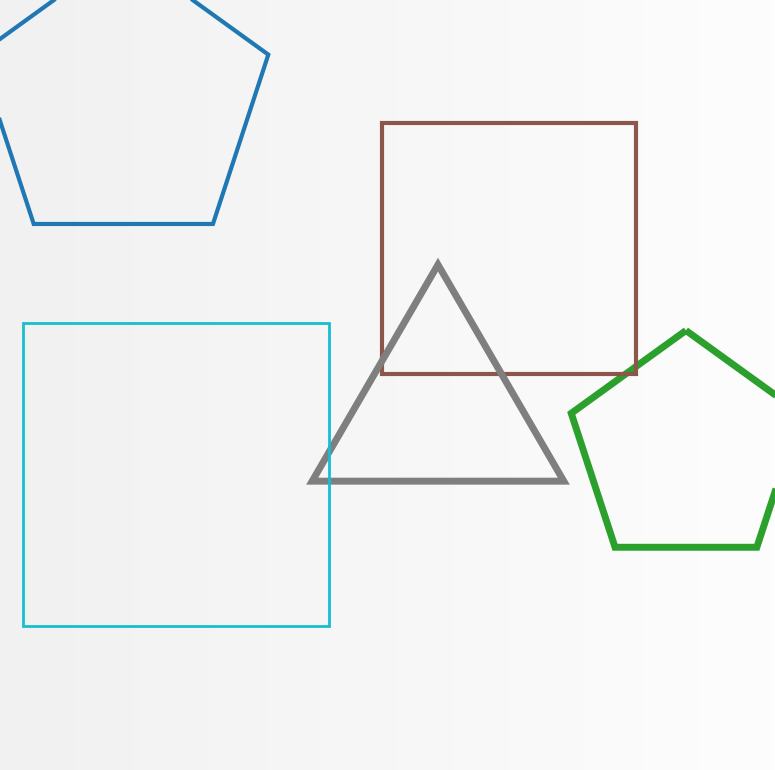[{"shape": "pentagon", "thickness": 1.5, "radius": 0.98, "center": [0.159, 0.868]}, {"shape": "pentagon", "thickness": 2.5, "radius": 0.78, "center": [0.885, 0.415]}, {"shape": "square", "thickness": 1.5, "radius": 0.82, "center": [0.657, 0.677]}, {"shape": "triangle", "thickness": 2.5, "radius": 0.94, "center": [0.565, 0.469]}, {"shape": "square", "thickness": 1, "radius": 0.99, "center": [0.227, 0.384]}]